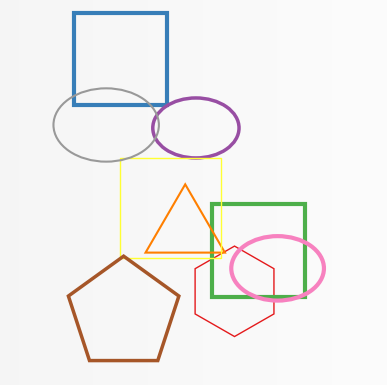[{"shape": "hexagon", "thickness": 1, "radius": 0.59, "center": [0.605, 0.243]}, {"shape": "square", "thickness": 3, "radius": 0.6, "center": [0.311, 0.846]}, {"shape": "square", "thickness": 3, "radius": 0.6, "center": [0.667, 0.349]}, {"shape": "oval", "thickness": 2.5, "radius": 0.56, "center": [0.506, 0.668]}, {"shape": "triangle", "thickness": 1.5, "radius": 0.59, "center": [0.478, 0.403]}, {"shape": "square", "thickness": 1, "radius": 0.65, "center": [0.439, 0.46]}, {"shape": "pentagon", "thickness": 2.5, "radius": 0.75, "center": [0.319, 0.185]}, {"shape": "oval", "thickness": 3, "radius": 0.6, "center": [0.716, 0.303]}, {"shape": "oval", "thickness": 1.5, "radius": 0.68, "center": [0.274, 0.675]}]